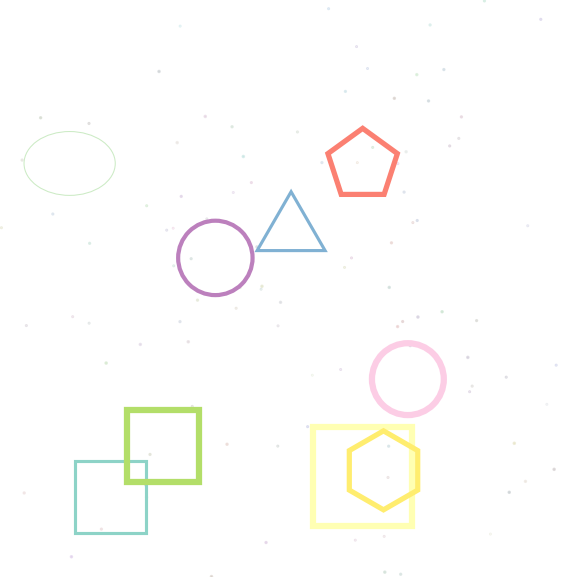[{"shape": "square", "thickness": 1.5, "radius": 0.31, "center": [0.191, 0.139]}, {"shape": "square", "thickness": 3, "radius": 0.43, "center": [0.628, 0.175]}, {"shape": "pentagon", "thickness": 2.5, "radius": 0.32, "center": [0.628, 0.714]}, {"shape": "triangle", "thickness": 1.5, "radius": 0.34, "center": [0.504, 0.599]}, {"shape": "square", "thickness": 3, "radius": 0.31, "center": [0.282, 0.227]}, {"shape": "circle", "thickness": 3, "radius": 0.31, "center": [0.706, 0.343]}, {"shape": "circle", "thickness": 2, "radius": 0.32, "center": [0.373, 0.553]}, {"shape": "oval", "thickness": 0.5, "radius": 0.39, "center": [0.121, 0.716]}, {"shape": "hexagon", "thickness": 2.5, "radius": 0.34, "center": [0.664, 0.185]}]